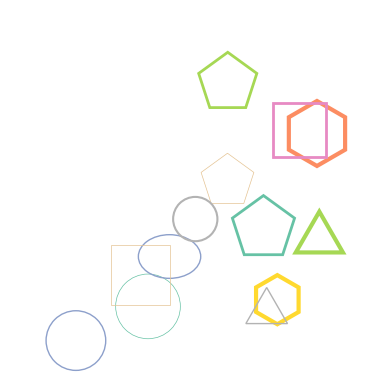[{"shape": "pentagon", "thickness": 2, "radius": 0.42, "center": [0.684, 0.407]}, {"shape": "circle", "thickness": 0.5, "radius": 0.42, "center": [0.384, 0.204]}, {"shape": "hexagon", "thickness": 3, "radius": 0.42, "center": [0.823, 0.653]}, {"shape": "oval", "thickness": 1, "radius": 0.4, "center": [0.44, 0.334]}, {"shape": "circle", "thickness": 1, "radius": 0.39, "center": [0.197, 0.115]}, {"shape": "square", "thickness": 2, "radius": 0.35, "center": [0.778, 0.662]}, {"shape": "triangle", "thickness": 3, "radius": 0.35, "center": [0.829, 0.38]}, {"shape": "pentagon", "thickness": 2, "radius": 0.4, "center": [0.592, 0.785]}, {"shape": "hexagon", "thickness": 3, "radius": 0.32, "center": [0.72, 0.222]}, {"shape": "pentagon", "thickness": 0.5, "radius": 0.36, "center": [0.591, 0.53]}, {"shape": "square", "thickness": 0.5, "radius": 0.39, "center": [0.365, 0.285]}, {"shape": "circle", "thickness": 1.5, "radius": 0.29, "center": [0.507, 0.431]}, {"shape": "triangle", "thickness": 1, "radius": 0.31, "center": [0.693, 0.191]}]